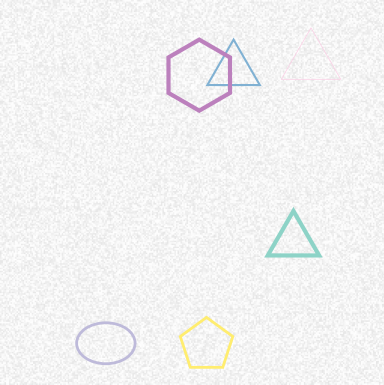[{"shape": "triangle", "thickness": 3, "radius": 0.39, "center": [0.762, 0.375]}, {"shape": "oval", "thickness": 2, "radius": 0.38, "center": [0.275, 0.108]}, {"shape": "triangle", "thickness": 1.5, "radius": 0.39, "center": [0.607, 0.818]}, {"shape": "triangle", "thickness": 0.5, "radius": 0.45, "center": [0.808, 0.839]}, {"shape": "hexagon", "thickness": 3, "radius": 0.46, "center": [0.518, 0.805]}, {"shape": "pentagon", "thickness": 2, "radius": 0.36, "center": [0.536, 0.104]}]